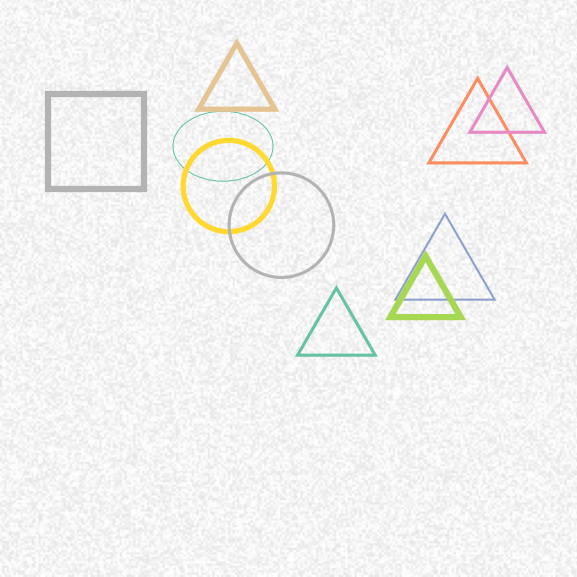[{"shape": "oval", "thickness": 0.5, "radius": 0.43, "center": [0.386, 0.746]}, {"shape": "triangle", "thickness": 1.5, "radius": 0.39, "center": [0.582, 0.423]}, {"shape": "triangle", "thickness": 1.5, "radius": 0.49, "center": [0.827, 0.766]}, {"shape": "triangle", "thickness": 1, "radius": 0.5, "center": [0.771, 0.53]}, {"shape": "triangle", "thickness": 1.5, "radius": 0.37, "center": [0.878, 0.807]}, {"shape": "triangle", "thickness": 3, "radius": 0.35, "center": [0.737, 0.485]}, {"shape": "circle", "thickness": 2.5, "radius": 0.4, "center": [0.396, 0.677]}, {"shape": "triangle", "thickness": 2.5, "radius": 0.38, "center": [0.41, 0.848]}, {"shape": "circle", "thickness": 1.5, "radius": 0.45, "center": [0.487, 0.609]}, {"shape": "square", "thickness": 3, "radius": 0.41, "center": [0.166, 0.754]}]